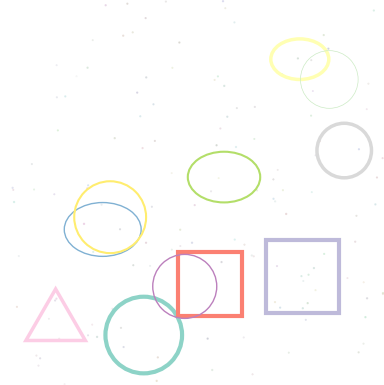[{"shape": "circle", "thickness": 3, "radius": 0.5, "center": [0.373, 0.13]}, {"shape": "oval", "thickness": 2.5, "radius": 0.38, "center": [0.779, 0.846]}, {"shape": "square", "thickness": 3, "radius": 0.47, "center": [0.786, 0.282]}, {"shape": "square", "thickness": 3, "radius": 0.41, "center": [0.545, 0.262]}, {"shape": "oval", "thickness": 1, "radius": 0.5, "center": [0.267, 0.404]}, {"shape": "oval", "thickness": 1.5, "radius": 0.47, "center": [0.582, 0.54]}, {"shape": "triangle", "thickness": 2.5, "radius": 0.45, "center": [0.144, 0.16]}, {"shape": "circle", "thickness": 2.5, "radius": 0.35, "center": [0.894, 0.609]}, {"shape": "circle", "thickness": 1, "radius": 0.42, "center": [0.48, 0.256]}, {"shape": "circle", "thickness": 0.5, "radius": 0.37, "center": [0.855, 0.794]}, {"shape": "circle", "thickness": 1.5, "radius": 0.47, "center": [0.286, 0.436]}]